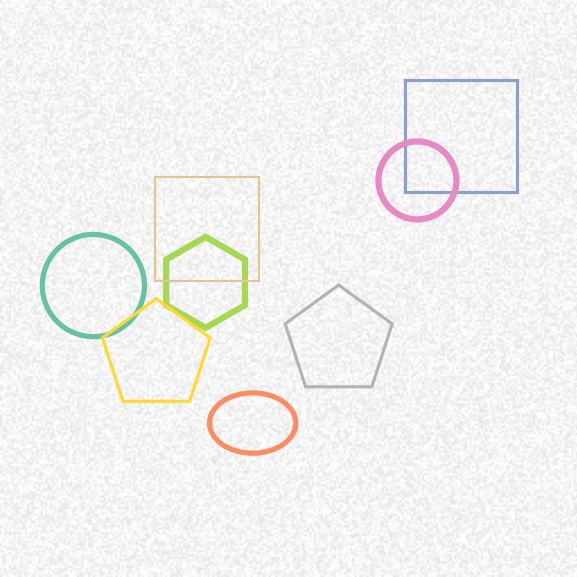[{"shape": "circle", "thickness": 2.5, "radius": 0.44, "center": [0.162, 0.505]}, {"shape": "oval", "thickness": 2.5, "radius": 0.37, "center": [0.438, 0.267]}, {"shape": "square", "thickness": 1.5, "radius": 0.49, "center": [0.798, 0.763]}, {"shape": "circle", "thickness": 3, "radius": 0.34, "center": [0.723, 0.687]}, {"shape": "hexagon", "thickness": 3, "radius": 0.39, "center": [0.356, 0.51]}, {"shape": "pentagon", "thickness": 1.5, "radius": 0.49, "center": [0.271, 0.384]}, {"shape": "square", "thickness": 1, "radius": 0.45, "center": [0.359, 0.603]}, {"shape": "pentagon", "thickness": 1.5, "radius": 0.49, "center": [0.586, 0.408]}]